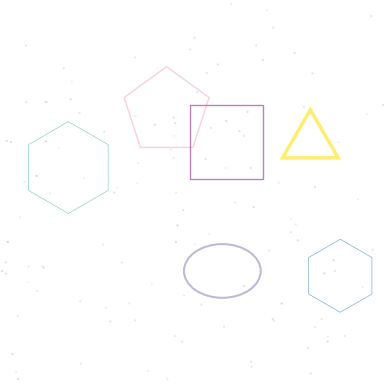[{"shape": "hexagon", "thickness": 0.5, "radius": 0.6, "center": [0.178, 0.565]}, {"shape": "oval", "thickness": 1.5, "radius": 0.5, "center": [0.577, 0.296]}, {"shape": "hexagon", "thickness": 0.5, "radius": 0.47, "center": [0.884, 0.284]}, {"shape": "pentagon", "thickness": 1, "radius": 0.58, "center": [0.433, 0.711]}, {"shape": "square", "thickness": 1, "radius": 0.48, "center": [0.589, 0.631]}, {"shape": "triangle", "thickness": 2.5, "radius": 0.42, "center": [0.806, 0.632]}]